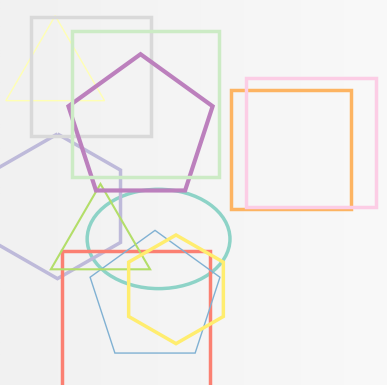[{"shape": "oval", "thickness": 2.5, "radius": 0.92, "center": [0.409, 0.379]}, {"shape": "triangle", "thickness": 1, "radius": 0.74, "center": [0.142, 0.812]}, {"shape": "hexagon", "thickness": 2.5, "radius": 0.94, "center": [0.148, 0.464]}, {"shape": "square", "thickness": 2.5, "radius": 0.96, "center": [0.351, 0.157]}, {"shape": "pentagon", "thickness": 1, "radius": 0.88, "center": [0.4, 0.225]}, {"shape": "square", "thickness": 2.5, "radius": 0.77, "center": [0.751, 0.612]}, {"shape": "triangle", "thickness": 1.5, "radius": 0.74, "center": [0.259, 0.374]}, {"shape": "square", "thickness": 2.5, "radius": 0.84, "center": [0.803, 0.63]}, {"shape": "square", "thickness": 2.5, "radius": 0.77, "center": [0.234, 0.802]}, {"shape": "pentagon", "thickness": 3, "radius": 0.98, "center": [0.363, 0.664]}, {"shape": "square", "thickness": 2.5, "radius": 0.95, "center": [0.375, 0.73]}, {"shape": "hexagon", "thickness": 2.5, "radius": 0.71, "center": [0.454, 0.249]}]